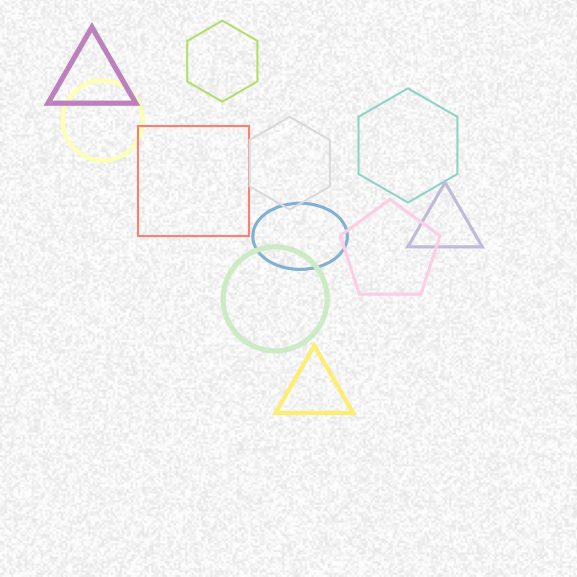[{"shape": "hexagon", "thickness": 1, "radius": 0.49, "center": [0.706, 0.747]}, {"shape": "circle", "thickness": 2, "radius": 0.35, "center": [0.178, 0.79]}, {"shape": "triangle", "thickness": 1.5, "radius": 0.37, "center": [0.771, 0.609]}, {"shape": "square", "thickness": 1, "radius": 0.48, "center": [0.335, 0.685]}, {"shape": "oval", "thickness": 1.5, "radius": 0.41, "center": [0.52, 0.59]}, {"shape": "hexagon", "thickness": 1, "radius": 0.35, "center": [0.385, 0.893]}, {"shape": "pentagon", "thickness": 1.5, "radius": 0.45, "center": [0.676, 0.563]}, {"shape": "hexagon", "thickness": 1, "radius": 0.4, "center": [0.502, 0.717]}, {"shape": "triangle", "thickness": 2.5, "radius": 0.44, "center": [0.159, 0.864]}, {"shape": "circle", "thickness": 2.5, "radius": 0.45, "center": [0.476, 0.482]}, {"shape": "triangle", "thickness": 2, "radius": 0.39, "center": [0.544, 0.323]}]